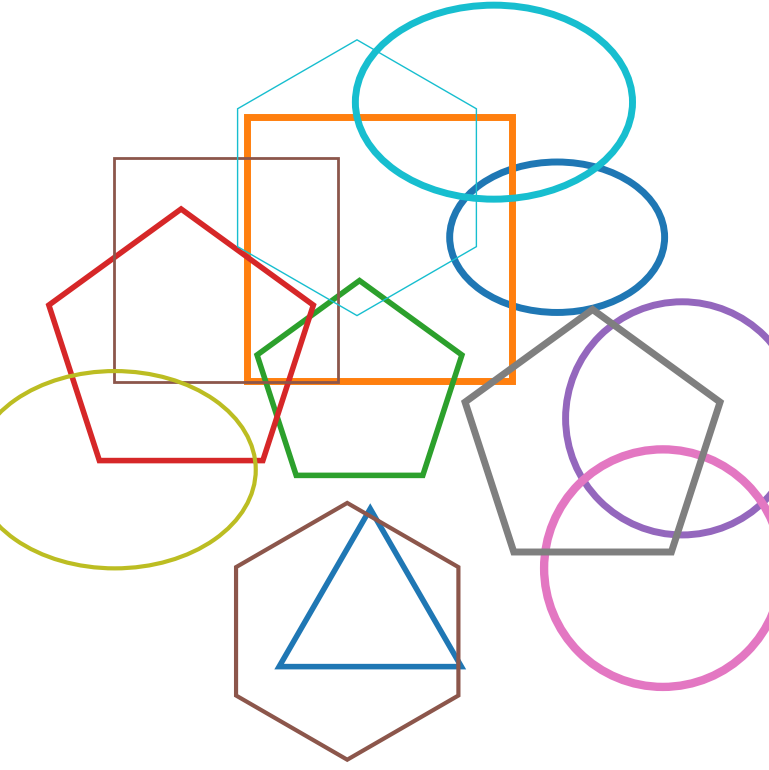[{"shape": "oval", "thickness": 2.5, "radius": 0.7, "center": [0.724, 0.692]}, {"shape": "triangle", "thickness": 2, "radius": 0.68, "center": [0.481, 0.203]}, {"shape": "square", "thickness": 2.5, "radius": 0.86, "center": [0.493, 0.677]}, {"shape": "pentagon", "thickness": 2, "radius": 0.7, "center": [0.467, 0.496]}, {"shape": "pentagon", "thickness": 2, "radius": 0.9, "center": [0.235, 0.548]}, {"shape": "circle", "thickness": 2.5, "radius": 0.76, "center": [0.886, 0.457]}, {"shape": "square", "thickness": 1, "radius": 0.73, "center": [0.294, 0.649]}, {"shape": "hexagon", "thickness": 1.5, "radius": 0.83, "center": [0.451, 0.18]}, {"shape": "circle", "thickness": 3, "radius": 0.77, "center": [0.861, 0.262]}, {"shape": "pentagon", "thickness": 2.5, "radius": 0.87, "center": [0.77, 0.424]}, {"shape": "oval", "thickness": 1.5, "radius": 0.92, "center": [0.149, 0.39]}, {"shape": "oval", "thickness": 2.5, "radius": 0.9, "center": [0.641, 0.867]}, {"shape": "hexagon", "thickness": 0.5, "radius": 0.9, "center": [0.464, 0.769]}]